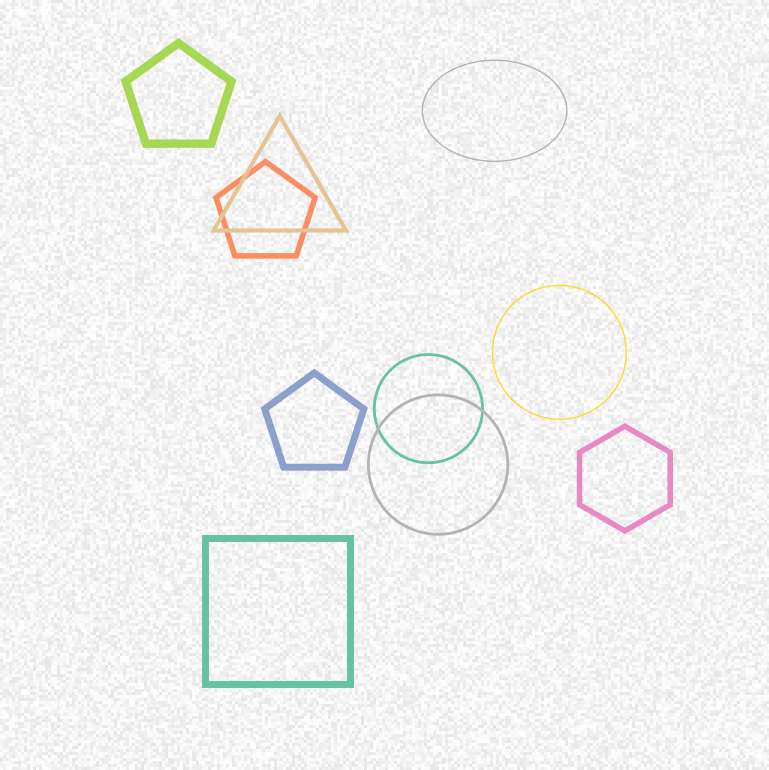[{"shape": "circle", "thickness": 1, "radius": 0.35, "center": [0.556, 0.469]}, {"shape": "square", "thickness": 2.5, "radius": 0.47, "center": [0.361, 0.206]}, {"shape": "pentagon", "thickness": 2, "radius": 0.34, "center": [0.345, 0.722]}, {"shape": "pentagon", "thickness": 2.5, "radius": 0.34, "center": [0.408, 0.448]}, {"shape": "hexagon", "thickness": 2, "radius": 0.34, "center": [0.812, 0.378]}, {"shape": "pentagon", "thickness": 3, "radius": 0.36, "center": [0.232, 0.872]}, {"shape": "circle", "thickness": 0.5, "radius": 0.43, "center": [0.726, 0.542]}, {"shape": "triangle", "thickness": 1.5, "radius": 0.5, "center": [0.363, 0.75]}, {"shape": "circle", "thickness": 1, "radius": 0.45, "center": [0.569, 0.397]}, {"shape": "oval", "thickness": 0.5, "radius": 0.47, "center": [0.642, 0.856]}]